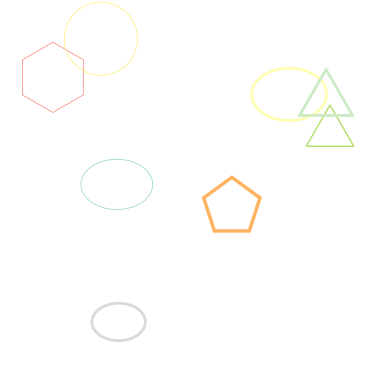[{"shape": "oval", "thickness": 0.5, "radius": 0.47, "center": [0.303, 0.521]}, {"shape": "oval", "thickness": 2, "radius": 0.49, "center": [0.751, 0.755]}, {"shape": "hexagon", "thickness": 0.5, "radius": 0.46, "center": [0.137, 0.799]}, {"shape": "pentagon", "thickness": 2.5, "radius": 0.38, "center": [0.602, 0.462]}, {"shape": "triangle", "thickness": 1, "radius": 0.36, "center": [0.857, 0.656]}, {"shape": "oval", "thickness": 2, "radius": 0.35, "center": [0.308, 0.164]}, {"shape": "triangle", "thickness": 2, "radius": 0.4, "center": [0.847, 0.74]}, {"shape": "circle", "thickness": 0.5, "radius": 0.48, "center": [0.262, 0.899]}]